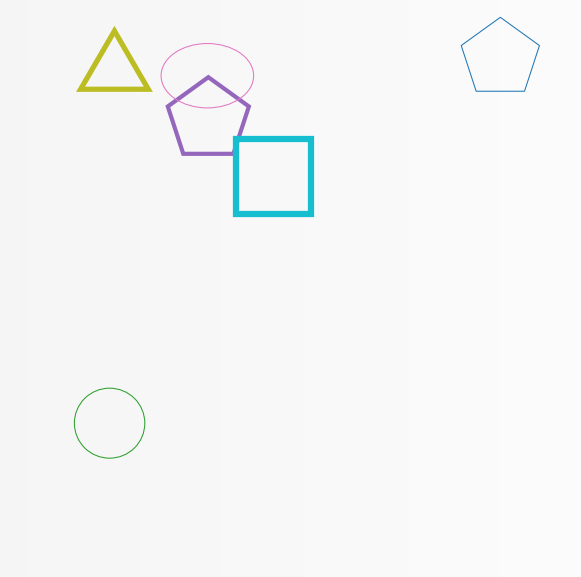[{"shape": "pentagon", "thickness": 0.5, "radius": 0.35, "center": [0.861, 0.898]}, {"shape": "circle", "thickness": 0.5, "radius": 0.3, "center": [0.189, 0.266]}, {"shape": "pentagon", "thickness": 2, "radius": 0.37, "center": [0.358, 0.792]}, {"shape": "oval", "thickness": 0.5, "radius": 0.4, "center": [0.357, 0.868]}, {"shape": "triangle", "thickness": 2.5, "radius": 0.34, "center": [0.197, 0.878]}, {"shape": "square", "thickness": 3, "radius": 0.32, "center": [0.47, 0.693]}]